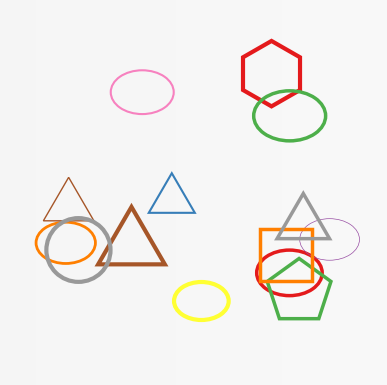[{"shape": "hexagon", "thickness": 3, "radius": 0.42, "center": [0.701, 0.809]}, {"shape": "oval", "thickness": 2.5, "radius": 0.42, "center": [0.747, 0.291]}, {"shape": "triangle", "thickness": 1.5, "radius": 0.34, "center": [0.443, 0.482]}, {"shape": "oval", "thickness": 2.5, "radius": 0.46, "center": [0.748, 0.699]}, {"shape": "pentagon", "thickness": 2.5, "radius": 0.43, "center": [0.772, 0.242]}, {"shape": "oval", "thickness": 0.5, "radius": 0.39, "center": [0.851, 0.378]}, {"shape": "square", "thickness": 2.5, "radius": 0.34, "center": [0.738, 0.337]}, {"shape": "oval", "thickness": 2, "radius": 0.38, "center": [0.17, 0.369]}, {"shape": "oval", "thickness": 3, "radius": 0.35, "center": [0.52, 0.218]}, {"shape": "triangle", "thickness": 3, "radius": 0.5, "center": [0.339, 0.363]}, {"shape": "triangle", "thickness": 1, "radius": 0.38, "center": [0.177, 0.464]}, {"shape": "oval", "thickness": 1.5, "radius": 0.41, "center": [0.367, 0.761]}, {"shape": "triangle", "thickness": 2.5, "radius": 0.39, "center": [0.783, 0.419]}, {"shape": "circle", "thickness": 3, "radius": 0.41, "center": [0.202, 0.351]}]